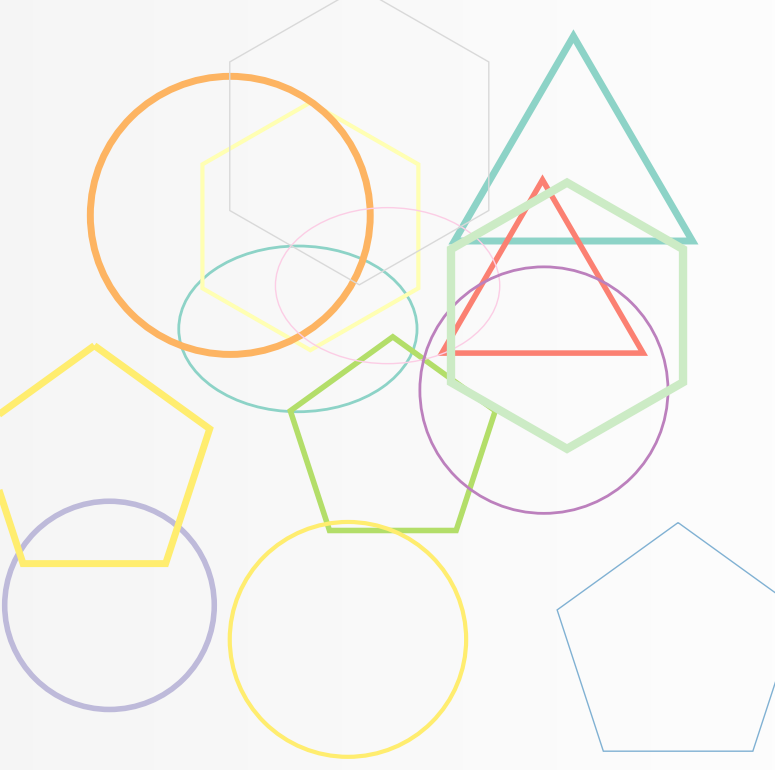[{"shape": "triangle", "thickness": 2.5, "radius": 0.89, "center": [0.74, 0.776]}, {"shape": "oval", "thickness": 1, "radius": 0.77, "center": [0.384, 0.573]}, {"shape": "hexagon", "thickness": 1.5, "radius": 0.8, "center": [0.401, 0.706]}, {"shape": "circle", "thickness": 2, "radius": 0.68, "center": [0.141, 0.214]}, {"shape": "triangle", "thickness": 2, "radius": 0.75, "center": [0.7, 0.616]}, {"shape": "pentagon", "thickness": 0.5, "radius": 0.82, "center": [0.875, 0.157]}, {"shape": "circle", "thickness": 2.5, "radius": 0.9, "center": [0.297, 0.72]}, {"shape": "pentagon", "thickness": 2, "radius": 0.7, "center": [0.507, 0.424]}, {"shape": "oval", "thickness": 0.5, "radius": 0.72, "center": [0.5, 0.629]}, {"shape": "hexagon", "thickness": 0.5, "radius": 0.96, "center": [0.464, 0.823]}, {"shape": "circle", "thickness": 1, "radius": 0.8, "center": [0.702, 0.493]}, {"shape": "hexagon", "thickness": 3, "radius": 0.86, "center": [0.732, 0.59]}, {"shape": "pentagon", "thickness": 2.5, "radius": 0.78, "center": [0.122, 0.395]}, {"shape": "circle", "thickness": 1.5, "radius": 0.76, "center": [0.449, 0.17]}]